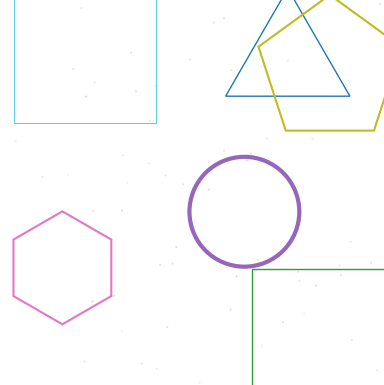[{"shape": "triangle", "thickness": 1, "radius": 0.93, "center": [0.747, 0.843]}, {"shape": "square", "thickness": 1, "radius": 0.98, "center": [0.853, 0.104]}, {"shape": "circle", "thickness": 3, "radius": 0.71, "center": [0.635, 0.45]}, {"shape": "hexagon", "thickness": 1.5, "radius": 0.73, "center": [0.162, 0.304]}, {"shape": "pentagon", "thickness": 1.5, "radius": 0.97, "center": [0.857, 0.818]}, {"shape": "square", "thickness": 0.5, "radius": 0.92, "center": [0.22, 0.864]}]